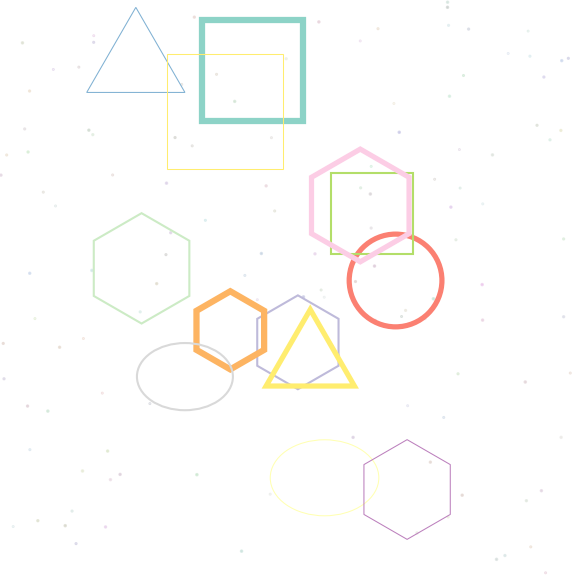[{"shape": "square", "thickness": 3, "radius": 0.44, "center": [0.438, 0.877]}, {"shape": "oval", "thickness": 0.5, "radius": 0.47, "center": [0.562, 0.172]}, {"shape": "hexagon", "thickness": 1, "radius": 0.41, "center": [0.516, 0.406]}, {"shape": "circle", "thickness": 2.5, "radius": 0.4, "center": [0.685, 0.513]}, {"shape": "triangle", "thickness": 0.5, "radius": 0.49, "center": [0.235, 0.888]}, {"shape": "hexagon", "thickness": 3, "radius": 0.34, "center": [0.399, 0.427]}, {"shape": "square", "thickness": 1, "radius": 0.35, "center": [0.644, 0.629]}, {"shape": "hexagon", "thickness": 2.5, "radius": 0.49, "center": [0.624, 0.643]}, {"shape": "oval", "thickness": 1, "radius": 0.42, "center": [0.32, 0.347]}, {"shape": "hexagon", "thickness": 0.5, "radius": 0.43, "center": [0.705, 0.151]}, {"shape": "hexagon", "thickness": 1, "radius": 0.48, "center": [0.245, 0.534]}, {"shape": "triangle", "thickness": 2.5, "radius": 0.44, "center": [0.537, 0.375]}, {"shape": "square", "thickness": 0.5, "radius": 0.5, "center": [0.389, 0.806]}]